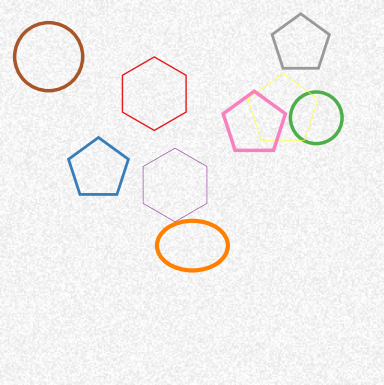[{"shape": "hexagon", "thickness": 1, "radius": 0.48, "center": [0.401, 0.757]}, {"shape": "pentagon", "thickness": 2, "radius": 0.41, "center": [0.256, 0.561]}, {"shape": "circle", "thickness": 2.5, "radius": 0.34, "center": [0.821, 0.694]}, {"shape": "hexagon", "thickness": 0.5, "radius": 0.48, "center": [0.455, 0.52]}, {"shape": "oval", "thickness": 3, "radius": 0.46, "center": [0.5, 0.362]}, {"shape": "pentagon", "thickness": 0.5, "radius": 0.48, "center": [0.735, 0.713]}, {"shape": "circle", "thickness": 2.5, "radius": 0.44, "center": [0.126, 0.853]}, {"shape": "pentagon", "thickness": 2.5, "radius": 0.42, "center": [0.661, 0.678]}, {"shape": "pentagon", "thickness": 2, "radius": 0.39, "center": [0.781, 0.886]}]